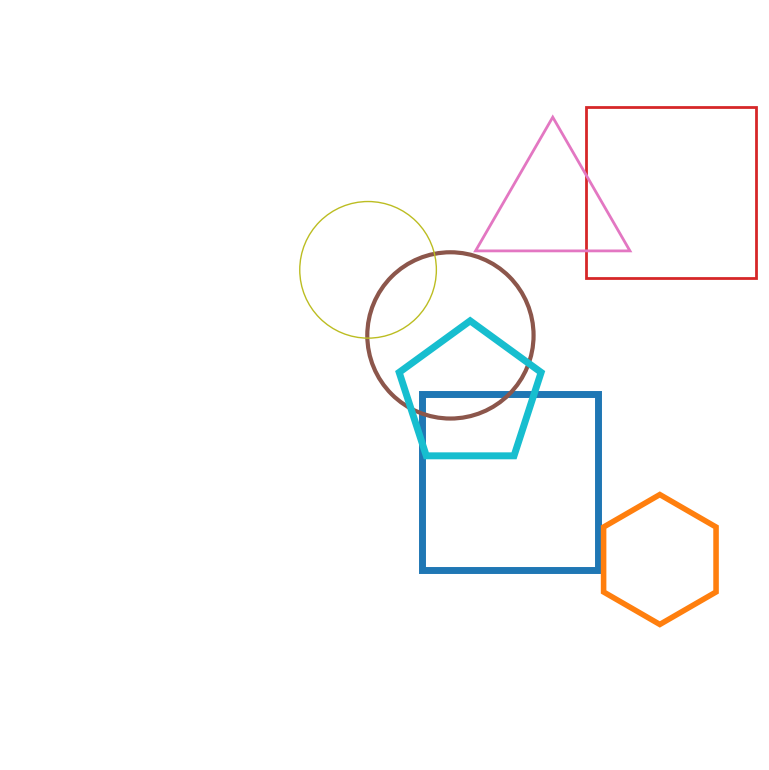[{"shape": "square", "thickness": 2.5, "radius": 0.57, "center": [0.663, 0.374]}, {"shape": "hexagon", "thickness": 2, "radius": 0.42, "center": [0.857, 0.273]}, {"shape": "square", "thickness": 1, "radius": 0.55, "center": [0.872, 0.75]}, {"shape": "circle", "thickness": 1.5, "radius": 0.54, "center": [0.585, 0.564]}, {"shape": "triangle", "thickness": 1, "radius": 0.58, "center": [0.718, 0.732]}, {"shape": "circle", "thickness": 0.5, "radius": 0.44, "center": [0.478, 0.65]}, {"shape": "pentagon", "thickness": 2.5, "radius": 0.48, "center": [0.611, 0.486]}]